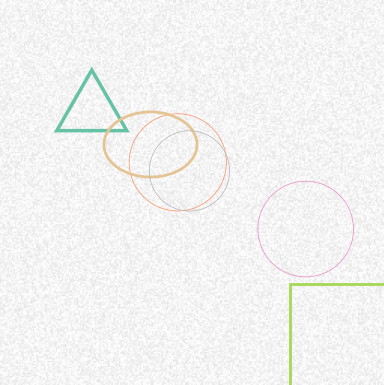[{"shape": "triangle", "thickness": 2.5, "radius": 0.52, "center": [0.238, 0.713]}, {"shape": "circle", "thickness": 0.5, "radius": 0.63, "center": [0.462, 0.578]}, {"shape": "circle", "thickness": 0.5, "radius": 0.62, "center": [0.794, 0.405]}, {"shape": "square", "thickness": 2, "radius": 0.7, "center": [0.891, 0.124]}, {"shape": "oval", "thickness": 2, "radius": 0.6, "center": [0.391, 0.625]}, {"shape": "circle", "thickness": 0.5, "radius": 0.52, "center": [0.492, 0.556]}]